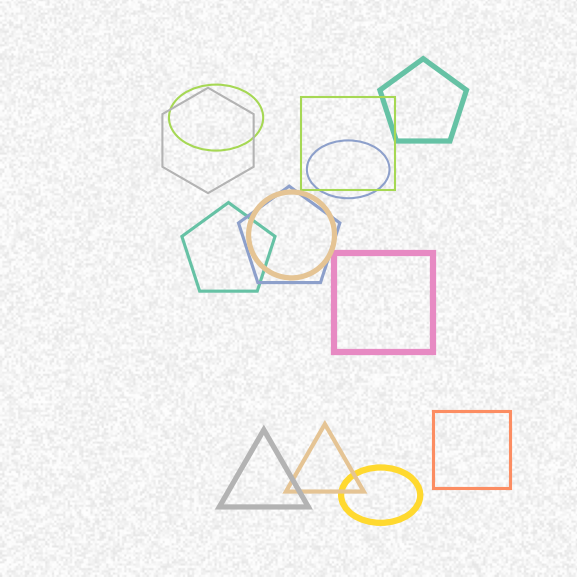[{"shape": "pentagon", "thickness": 1.5, "radius": 0.42, "center": [0.396, 0.564]}, {"shape": "pentagon", "thickness": 2.5, "radius": 0.39, "center": [0.733, 0.819]}, {"shape": "square", "thickness": 1.5, "radius": 0.34, "center": [0.817, 0.221]}, {"shape": "oval", "thickness": 1, "radius": 0.36, "center": [0.603, 0.706]}, {"shape": "pentagon", "thickness": 1.5, "radius": 0.46, "center": [0.501, 0.584]}, {"shape": "square", "thickness": 3, "radius": 0.43, "center": [0.664, 0.475]}, {"shape": "square", "thickness": 1, "radius": 0.41, "center": [0.603, 0.751]}, {"shape": "oval", "thickness": 1, "radius": 0.41, "center": [0.374, 0.796]}, {"shape": "oval", "thickness": 3, "radius": 0.34, "center": [0.659, 0.142]}, {"shape": "triangle", "thickness": 2, "radius": 0.39, "center": [0.563, 0.187]}, {"shape": "circle", "thickness": 2.5, "radius": 0.37, "center": [0.505, 0.592]}, {"shape": "triangle", "thickness": 2.5, "radius": 0.45, "center": [0.457, 0.166]}, {"shape": "hexagon", "thickness": 1, "radius": 0.46, "center": [0.36, 0.756]}]